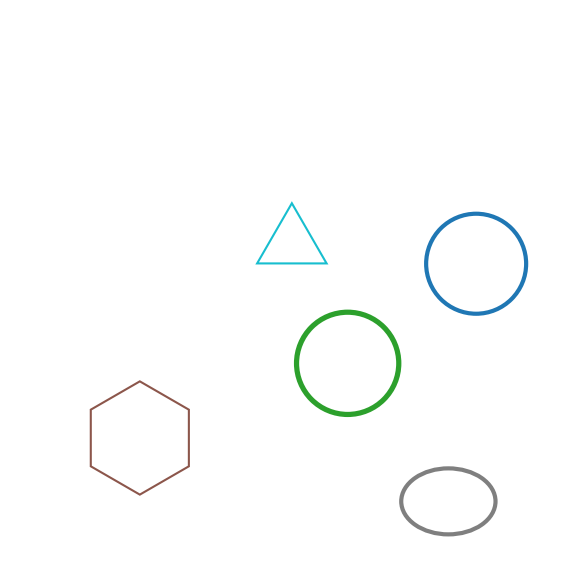[{"shape": "circle", "thickness": 2, "radius": 0.43, "center": [0.824, 0.542]}, {"shape": "circle", "thickness": 2.5, "radius": 0.44, "center": [0.602, 0.37]}, {"shape": "hexagon", "thickness": 1, "radius": 0.49, "center": [0.242, 0.241]}, {"shape": "oval", "thickness": 2, "radius": 0.41, "center": [0.776, 0.131]}, {"shape": "triangle", "thickness": 1, "radius": 0.35, "center": [0.505, 0.578]}]